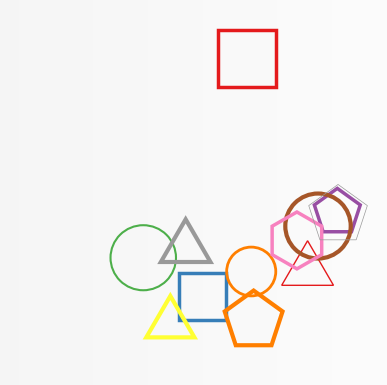[{"shape": "square", "thickness": 2.5, "radius": 0.37, "center": [0.637, 0.848]}, {"shape": "triangle", "thickness": 1, "radius": 0.39, "center": [0.794, 0.298]}, {"shape": "square", "thickness": 2.5, "radius": 0.31, "center": [0.522, 0.229]}, {"shape": "circle", "thickness": 1.5, "radius": 0.42, "center": [0.37, 0.331]}, {"shape": "pentagon", "thickness": 2.5, "radius": 0.31, "center": [0.87, 0.448]}, {"shape": "circle", "thickness": 2, "radius": 0.32, "center": [0.648, 0.295]}, {"shape": "pentagon", "thickness": 3, "radius": 0.39, "center": [0.655, 0.167]}, {"shape": "triangle", "thickness": 3, "radius": 0.36, "center": [0.44, 0.16]}, {"shape": "circle", "thickness": 3, "radius": 0.42, "center": [0.821, 0.413]}, {"shape": "hexagon", "thickness": 2.5, "radius": 0.37, "center": [0.766, 0.376]}, {"shape": "pentagon", "thickness": 0.5, "radius": 0.4, "center": [0.872, 0.441]}, {"shape": "triangle", "thickness": 3, "radius": 0.37, "center": [0.479, 0.356]}]